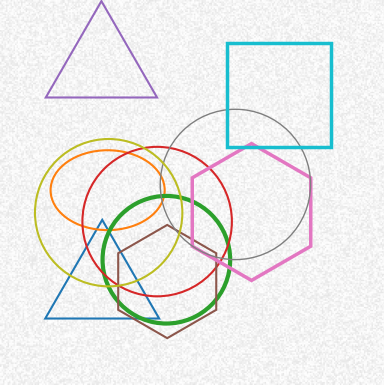[{"shape": "triangle", "thickness": 1.5, "radius": 0.85, "center": [0.265, 0.258]}, {"shape": "oval", "thickness": 1.5, "radius": 0.74, "center": [0.28, 0.506]}, {"shape": "circle", "thickness": 3, "radius": 0.83, "center": [0.432, 0.325]}, {"shape": "circle", "thickness": 1.5, "radius": 0.97, "center": [0.408, 0.424]}, {"shape": "triangle", "thickness": 1.5, "radius": 0.83, "center": [0.263, 0.83]}, {"shape": "hexagon", "thickness": 1.5, "radius": 0.74, "center": [0.434, 0.269]}, {"shape": "hexagon", "thickness": 2.5, "radius": 0.89, "center": [0.653, 0.449]}, {"shape": "circle", "thickness": 1, "radius": 0.98, "center": [0.611, 0.521]}, {"shape": "circle", "thickness": 1.5, "radius": 0.96, "center": [0.282, 0.448]}, {"shape": "square", "thickness": 2.5, "radius": 0.68, "center": [0.724, 0.752]}]